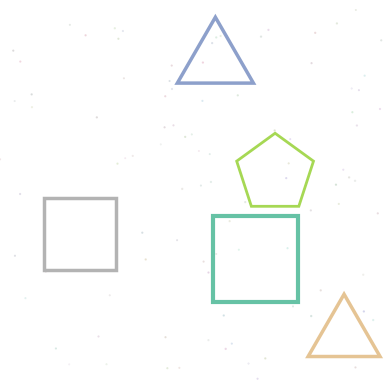[{"shape": "square", "thickness": 3, "radius": 0.56, "center": [0.664, 0.328]}, {"shape": "triangle", "thickness": 2.5, "radius": 0.57, "center": [0.559, 0.841]}, {"shape": "pentagon", "thickness": 2, "radius": 0.52, "center": [0.715, 0.549]}, {"shape": "triangle", "thickness": 2.5, "radius": 0.54, "center": [0.894, 0.128]}, {"shape": "square", "thickness": 2.5, "radius": 0.47, "center": [0.209, 0.392]}]